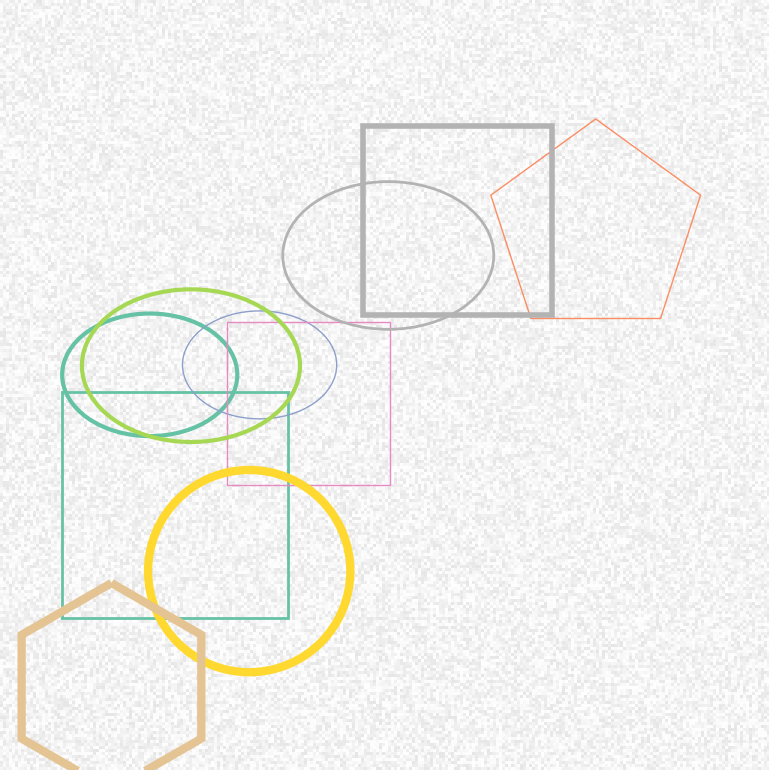[{"shape": "square", "thickness": 1, "radius": 0.73, "center": [0.227, 0.344]}, {"shape": "oval", "thickness": 1.5, "radius": 0.57, "center": [0.194, 0.513]}, {"shape": "pentagon", "thickness": 0.5, "radius": 0.72, "center": [0.774, 0.702]}, {"shape": "oval", "thickness": 0.5, "radius": 0.5, "center": [0.337, 0.526]}, {"shape": "square", "thickness": 0.5, "radius": 0.53, "center": [0.401, 0.476]}, {"shape": "oval", "thickness": 1.5, "radius": 0.71, "center": [0.248, 0.525]}, {"shape": "circle", "thickness": 3, "radius": 0.66, "center": [0.324, 0.258]}, {"shape": "hexagon", "thickness": 3, "radius": 0.67, "center": [0.145, 0.108]}, {"shape": "square", "thickness": 2, "radius": 0.62, "center": [0.594, 0.714]}, {"shape": "oval", "thickness": 1, "radius": 0.69, "center": [0.504, 0.668]}]